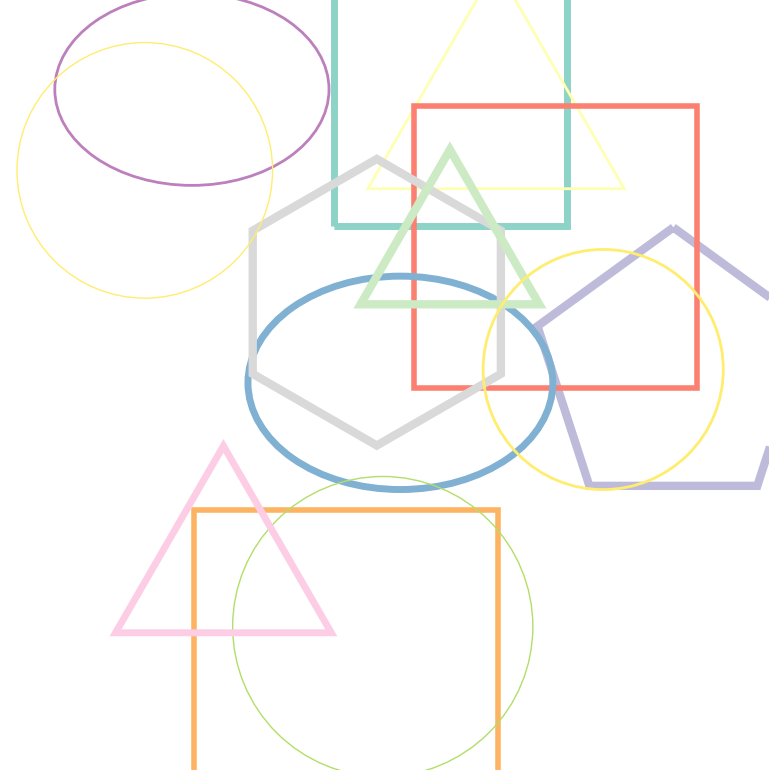[{"shape": "square", "thickness": 2.5, "radius": 0.76, "center": [0.585, 0.858]}, {"shape": "triangle", "thickness": 1, "radius": 0.96, "center": [0.644, 0.851]}, {"shape": "pentagon", "thickness": 3, "radius": 0.93, "center": [0.874, 0.519]}, {"shape": "square", "thickness": 2, "radius": 0.92, "center": [0.722, 0.679]}, {"shape": "oval", "thickness": 2.5, "radius": 0.99, "center": [0.52, 0.503]}, {"shape": "square", "thickness": 2, "radius": 0.99, "center": [0.45, 0.14]}, {"shape": "circle", "thickness": 0.5, "radius": 0.97, "center": [0.497, 0.186]}, {"shape": "triangle", "thickness": 2.5, "radius": 0.81, "center": [0.29, 0.259]}, {"shape": "hexagon", "thickness": 3, "radius": 0.93, "center": [0.489, 0.607]}, {"shape": "oval", "thickness": 1, "radius": 0.89, "center": [0.249, 0.884]}, {"shape": "triangle", "thickness": 3, "radius": 0.67, "center": [0.584, 0.672]}, {"shape": "circle", "thickness": 1, "radius": 0.78, "center": [0.783, 0.52]}, {"shape": "circle", "thickness": 0.5, "radius": 0.83, "center": [0.188, 0.779]}]